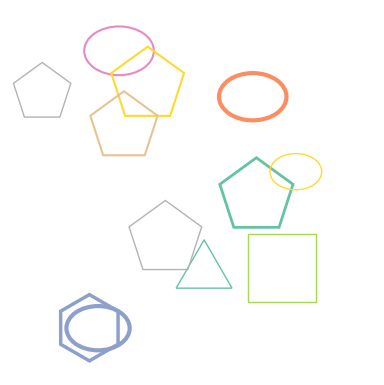[{"shape": "pentagon", "thickness": 2, "radius": 0.5, "center": [0.666, 0.49]}, {"shape": "triangle", "thickness": 1, "radius": 0.42, "center": [0.53, 0.293]}, {"shape": "oval", "thickness": 3, "radius": 0.44, "center": [0.656, 0.749]}, {"shape": "oval", "thickness": 3, "radius": 0.41, "center": [0.255, 0.148]}, {"shape": "hexagon", "thickness": 2.5, "radius": 0.43, "center": [0.232, 0.149]}, {"shape": "oval", "thickness": 1.5, "radius": 0.45, "center": [0.309, 0.868]}, {"shape": "square", "thickness": 1, "radius": 0.44, "center": [0.733, 0.305]}, {"shape": "pentagon", "thickness": 1.5, "radius": 0.5, "center": [0.383, 0.779]}, {"shape": "oval", "thickness": 1, "radius": 0.34, "center": [0.768, 0.554]}, {"shape": "pentagon", "thickness": 1.5, "radius": 0.46, "center": [0.322, 0.671]}, {"shape": "pentagon", "thickness": 1, "radius": 0.5, "center": [0.43, 0.38]}, {"shape": "pentagon", "thickness": 1, "radius": 0.39, "center": [0.109, 0.759]}]